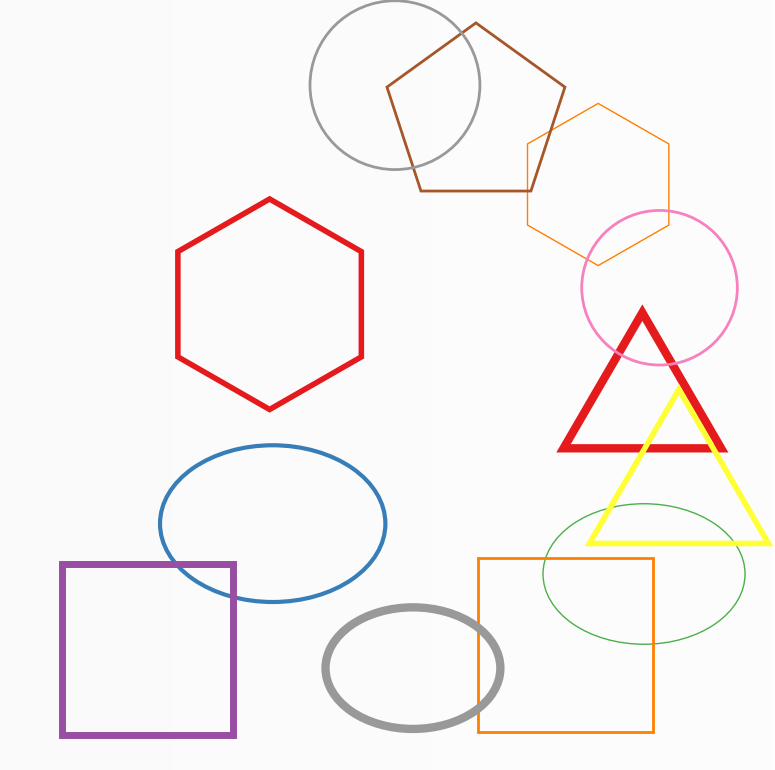[{"shape": "triangle", "thickness": 3, "radius": 0.59, "center": [0.829, 0.476]}, {"shape": "hexagon", "thickness": 2, "radius": 0.68, "center": [0.348, 0.605]}, {"shape": "oval", "thickness": 1.5, "radius": 0.73, "center": [0.352, 0.32]}, {"shape": "oval", "thickness": 0.5, "radius": 0.65, "center": [0.831, 0.255]}, {"shape": "square", "thickness": 2.5, "radius": 0.55, "center": [0.19, 0.156]}, {"shape": "hexagon", "thickness": 0.5, "radius": 0.53, "center": [0.772, 0.76]}, {"shape": "square", "thickness": 1, "radius": 0.57, "center": [0.73, 0.163]}, {"shape": "triangle", "thickness": 2, "radius": 0.67, "center": [0.876, 0.361]}, {"shape": "pentagon", "thickness": 1, "radius": 0.6, "center": [0.614, 0.85]}, {"shape": "circle", "thickness": 1, "radius": 0.5, "center": [0.851, 0.626]}, {"shape": "circle", "thickness": 1, "radius": 0.55, "center": [0.51, 0.889]}, {"shape": "oval", "thickness": 3, "radius": 0.56, "center": [0.533, 0.132]}]